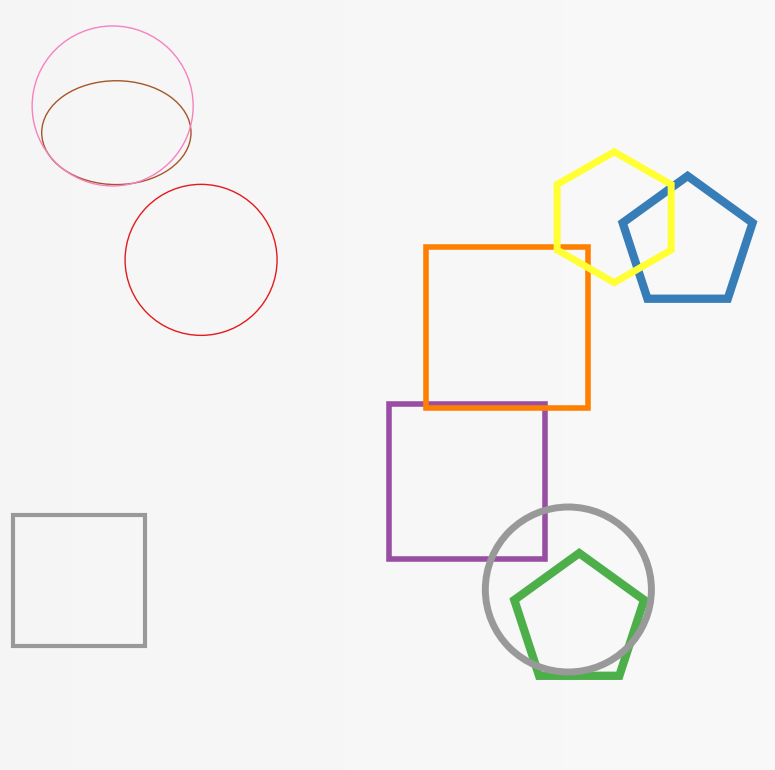[{"shape": "circle", "thickness": 0.5, "radius": 0.49, "center": [0.259, 0.663]}, {"shape": "pentagon", "thickness": 3, "radius": 0.44, "center": [0.887, 0.683]}, {"shape": "pentagon", "thickness": 3, "radius": 0.44, "center": [0.747, 0.194]}, {"shape": "square", "thickness": 2, "radius": 0.5, "center": [0.602, 0.374]}, {"shape": "square", "thickness": 2, "radius": 0.52, "center": [0.654, 0.575]}, {"shape": "hexagon", "thickness": 2.5, "radius": 0.42, "center": [0.792, 0.718]}, {"shape": "oval", "thickness": 0.5, "radius": 0.48, "center": [0.15, 0.828]}, {"shape": "circle", "thickness": 0.5, "radius": 0.52, "center": [0.145, 0.862]}, {"shape": "circle", "thickness": 2.5, "radius": 0.54, "center": [0.733, 0.234]}, {"shape": "square", "thickness": 1.5, "radius": 0.43, "center": [0.102, 0.246]}]